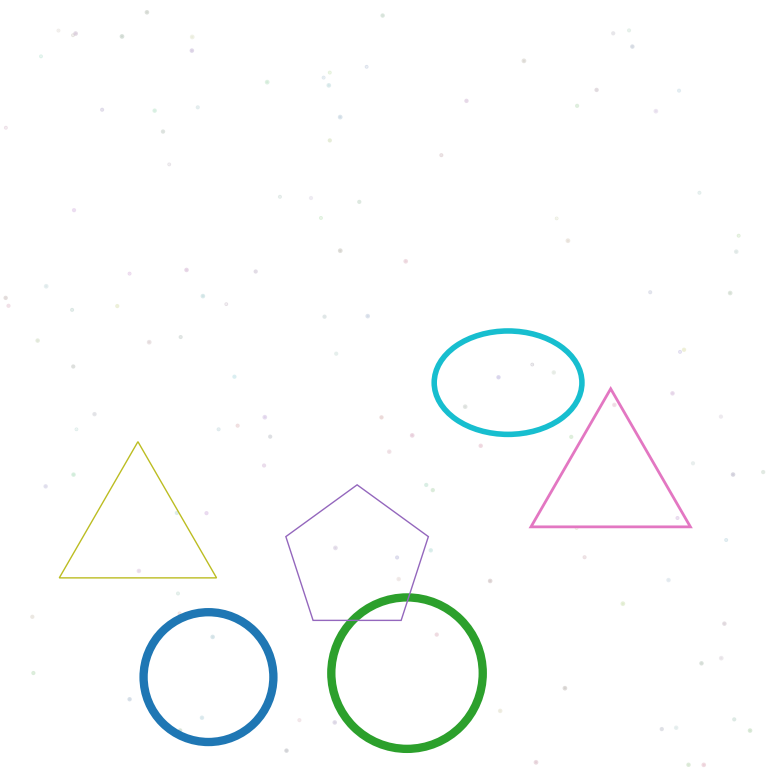[{"shape": "circle", "thickness": 3, "radius": 0.42, "center": [0.271, 0.121]}, {"shape": "circle", "thickness": 3, "radius": 0.49, "center": [0.529, 0.126]}, {"shape": "pentagon", "thickness": 0.5, "radius": 0.49, "center": [0.464, 0.273]}, {"shape": "triangle", "thickness": 1, "radius": 0.6, "center": [0.793, 0.376]}, {"shape": "triangle", "thickness": 0.5, "radius": 0.59, "center": [0.179, 0.308]}, {"shape": "oval", "thickness": 2, "radius": 0.48, "center": [0.66, 0.503]}]